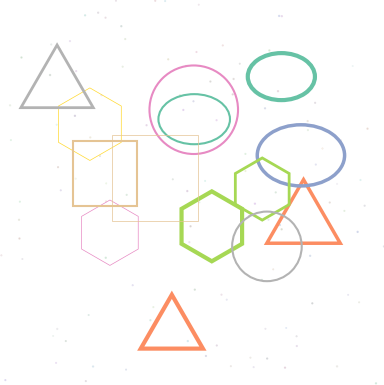[{"shape": "oval", "thickness": 3, "radius": 0.44, "center": [0.731, 0.801]}, {"shape": "oval", "thickness": 1.5, "radius": 0.46, "center": [0.504, 0.69]}, {"shape": "triangle", "thickness": 2.5, "radius": 0.55, "center": [0.788, 0.423]}, {"shape": "triangle", "thickness": 3, "radius": 0.47, "center": [0.446, 0.141]}, {"shape": "oval", "thickness": 2.5, "radius": 0.57, "center": [0.782, 0.596]}, {"shape": "hexagon", "thickness": 0.5, "radius": 0.42, "center": [0.285, 0.396]}, {"shape": "circle", "thickness": 1.5, "radius": 0.58, "center": [0.503, 0.715]}, {"shape": "hexagon", "thickness": 2, "radius": 0.4, "center": [0.681, 0.509]}, {"shape": "hexagon", "thickness": 3, "radius": 0.45, "center": [0.55, 0.412]}, {"shape": "hexagon", "thickness": 0.5, "radius": 0.47, "center": [0.233, 0.677]}, {"shape": "square", "thickness": 1.5, "radius": 0.42, "center": [0.273, 0.549]}, {"shape": "square", "thickness": 0.5, "radius": 0.56, "center": [0.403, 0.538]}, {"shape": "triangle", "thickness": 2, "radius": 0.54, "center": [0.148, 0.775]}, {"shape": "circle", "thickness": 1.5, "radius": 0.45, "center": [0.693, 0.36]}]